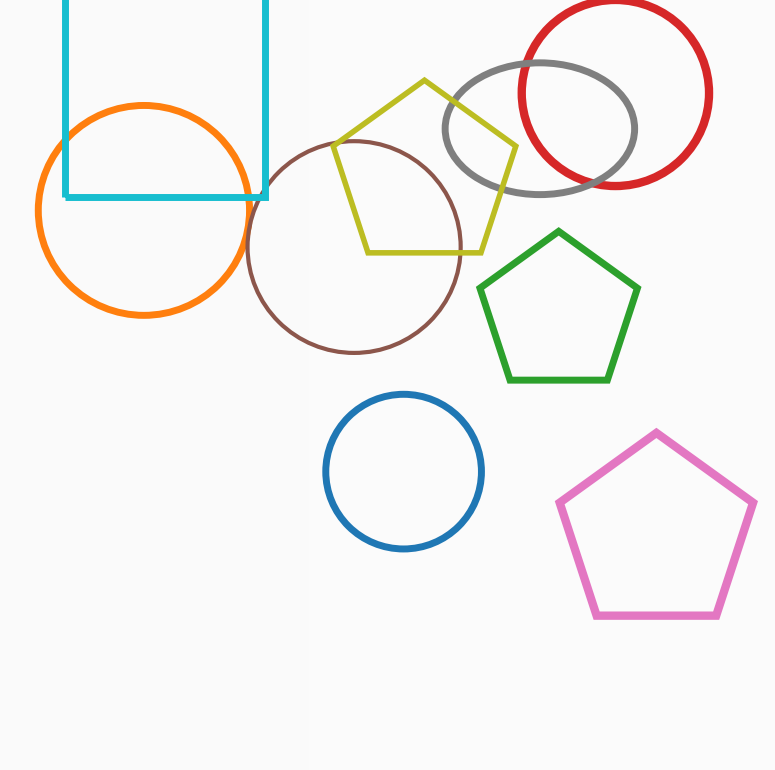[{"shape": "circle", "thickness": 2.5, "radius": 0.5, "center": [0.521, 0.387]}, {"shape": "circle", "thickness": 2.5, "radius": 0.68, "center": [0.186, 0.727]}, {"shape": "pentagon", "thickness": 2.5, "radius": 0.53, "center": [0.721, 0.593]}, {"shape": "circle", "thickness": 3, "radius": 0.6, "center": [0.794, 0.879]}, {"shape": "circle", "thickness": 1.5, "radius": 0.69, "center": [0.457, 0.679]}, {"shape": "pentagon", "thickness": 3, "radius": 0.66, "center": [0.847, 0.307]}, {"shape": "oval", "thickness": 2.5, "radius": 0.61, "center": [0.697, 0.833]}, {"shape": "pentagon", "thickness": 2, "radius": 0.62, "center": [0.548, 0.772]}, {"shape": "square", "thickness": 2.5, "radius": 0.65, "center": [0.213, 0.874]}]